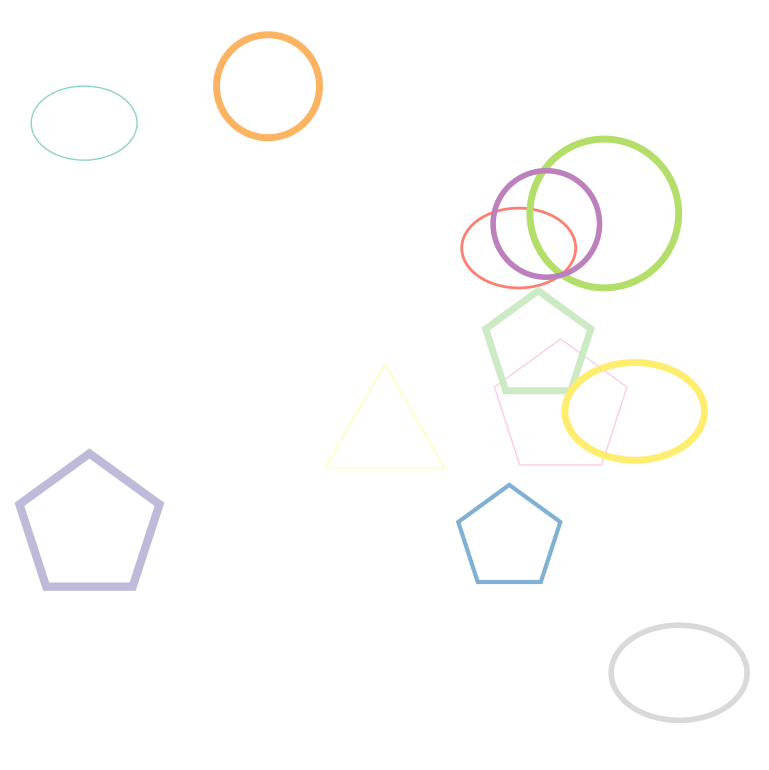[{"shape": "oval", "thickness": 0.5, "radius": 0.34, "center": [0.109, 0.84]}, {"shape": "triangle", "thickness": 0.5, "radius": 0.45, "center": [0.5, 0.437]}, {"shape": "pentagon", "thickness": 3, "radius": 0.48, "center": [0.116, 0.315]}, {"shape": "oval", "thickness": 1, "radius": 0.37, "center": [0.674, 0.678]}, {"shape": "pentagon", "thickness": 1.5, "radius": 0.35, "center": [0.661, 0.301]}, {"shape": "circle", "thickness": 2.5, "radius": 0.33, "center": [0.348, 0.888]}, {"shape": "circle", "thickness": 2.5, "radius": 0.48, "center": [0.785, 0.723]}, {"shape": "pentagon", "thickness": 0.5, "radius": 0.45, "center": [0.728, 0.469]}, {"shape": "oval", "thickness": 2, "radius": 0.44, "center": [0.882, 0.126]}, {"shape": "circle", "thickness": 2, "radius": 0.35, "center": [0.71, 0.709]}, {"shape": "pentagon", "thickness": 2.5, "radius": 0.36, "center": [0.699, 0.551]}, {"shape": "oval", "thickness": 2.5, "radius": 0.45, "center": [0.824, 0.466]}]